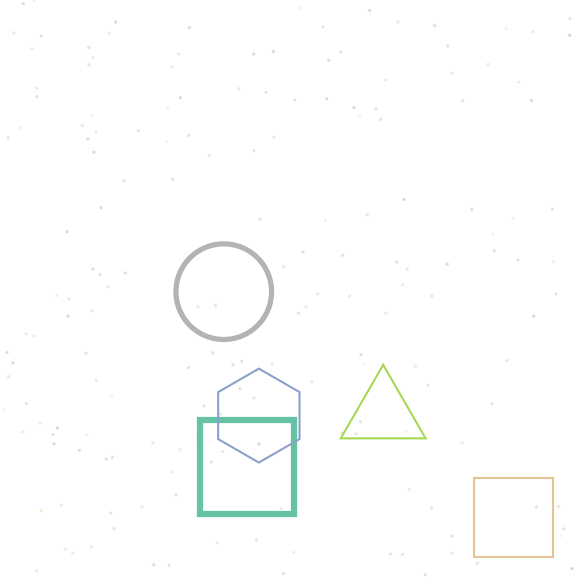[{"shape": "square", "thickness": 3, "radius": 0.41, "center": [0.428, 0.191]}, {"shape": "hexagon", "thickness": 1, "radius": 0.41, "center": [0.448, 0.28]}, {"shape": "triangle", "thickness": 1, "radius": 0.42, "center": [0.664, 0.283]}, {"shape": "square", "thickness": 1, "radius": 0.34, "center": [0.889, 0.103]}, {"shape": "circle", "thickness": 2.5, "radius": 0.41, "center": [0.387, 0.494]}]